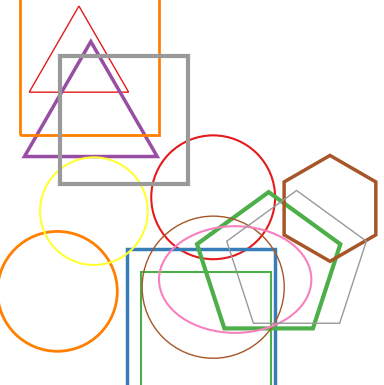[{"shape": "circle", "thickness": 1.5, "radius": 0.8, "center": [0.554, 0.488]}, {"shape": "triangle", "thickness": 1, "radius": 0.75, "center": [0.205, 0.835]}, {"shape": "square", "thickness": 2.5, "radius": 0.96, "center": [0.522, 0.162]}, {"shape": "square", "thickness": 1.5, "radius": 0.84, "center": [0.536, 0.124]}, {"shape": "pentagon", "thickness": 3, "radius": 0.98, "center": [0.698, 0.305]}, {"shape": "triangle", "thickness": 2.5, "radius": 1.0, "center": [0.236, 0.693]}, {"shape": "square", "thickness": 2, "radius": 0.9, "center": [0.233, 0.831]}, {"shape": "circle", "thickness": 2, "radius": 0.78, "center": [0.149, 0.243]}, {"shape": "circle", "thickness": 1.5, "radius": 0.7, "center": [0.244, 0.452]}, {"shape": "circle", "thickness": 1, "radius": 0.92, "center": [0.554, 0.254]}, {"shape": "hexagon", "thickness": 2.5, "radius": 0.69, "center": [0.857, 0.459]}, {"shape": "oval", "thickness": 1.5, "radius": 0.99, "center": [0.611, 0.274]}, {"shape": "square", "thickness": 3, "radius": 0.83, "center": [0.322, 0.689]}, {"shape": "pentagon", "thickness": 1, "radius": 0.95, "center": [0.77, 0.315]}]